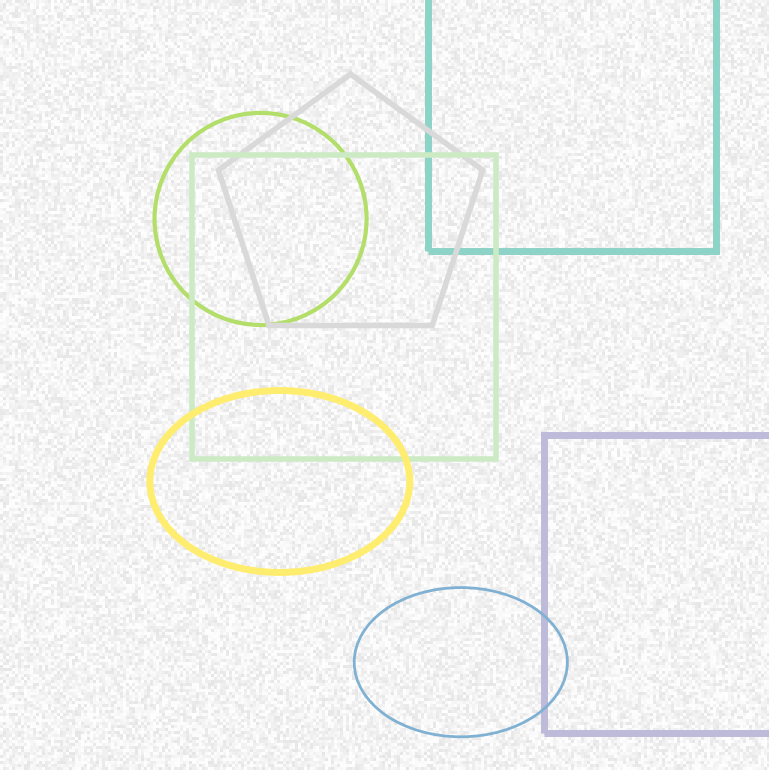[{"shape": "square", "thickness": 2.5, "radius": 0.93, "center": [0.743, 0.861]}, {"shape": "square", "thickness": 2.5, "radius": 0.97, "center": [0.899, 0.242]}, {"shape": "oval", "thickness": 1, "radius": 0.69, "center": [0.598, 0.14]}, {"shape": "circle", "thickness": 1.5, "radius": 0.69, "center": [0.338, 0.716]}, {"shape": "pentagon", "thickness": 2, "radius": 0.9, "center": [0.455, 0.723]}, {"shape": "square", "thickness": 2, "radius": 0.99, "center": [0.447, 0.601]}, {"shape": "oval", "thickness": 2.5, "radius": 0.84, "center": [0.363, 0.375]}]